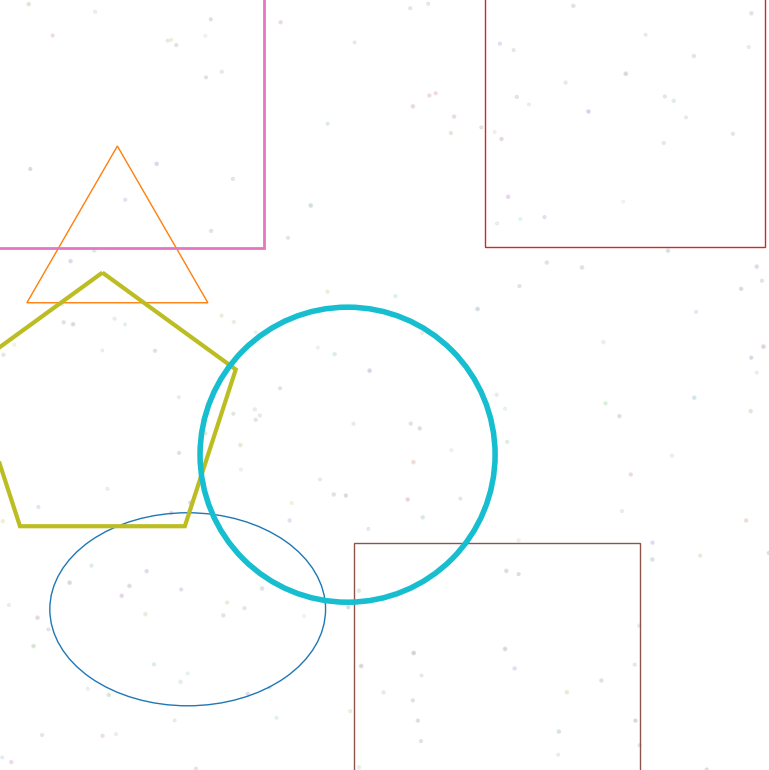[{"shape": "oval", "thickness": 0.5, "radius": 0.9, "center": [0.244, 0.209]}, {"shape": "triangle", "thickness": 0.5, "radius": 0.68, "center": [0.152, 0.675]}, {"shape": "square", "thickness": 0.5, "radius": 0.91, "center": [0.812, 0.861]}, {"shape": "square", "thickness": 0.5, "radius": 0.93, "center": [0.646, 0.109]}, {"shape": "square", "thickness": 1, "radius": 0.88, "center": [0.168, 0.853]}, {"shape": "pentagon", "thickness": 1.5, "radius": 0.91, "center": [0.133, 0.464]}, {"shape": "circle", "thickness": 2, "radius": 0.96, "center": [0.451, 0.409]}]